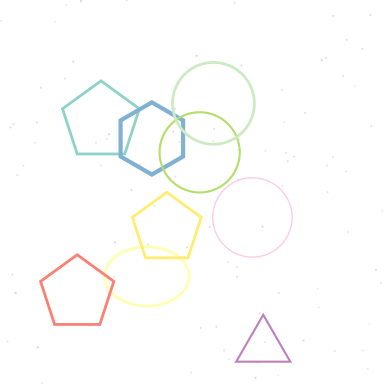[{"shape": "pentagon", "thickness": 2, "radius": 0.52, "center": [0.262, 0.685]}, {"shape": "oval", "thickness": 2, "radius": 0.55, "center": [0.382, 0.282]}, {"shape": "pentagon", "thickness": 2, "radius": 0.5, "center": [0.201, 0.238]}, {"shape": "hexagon", "thickness": 3, "radius": 0.47, "center": [0.394, 0.64]}, {"shape": "circle", "thickness": 1.5, "radius": 0.52, "center": [0.519, 0.604]}, {"shape": "circle", "thickness": 1, "radius": 0.52, "center": [0.656, 0.435]}, {"shape": "triangle", "thickness": 1.5, "radius": 0.41, "center": [0.684, 0.101]}, {"shape": "circle", "thickness": 2, "radius": 0.53, "center": [0.554, 0.732]}, {"shape": "pentagon", "thickness": 2, "radius": 0.47, "center": [0.433, 0.406]}]